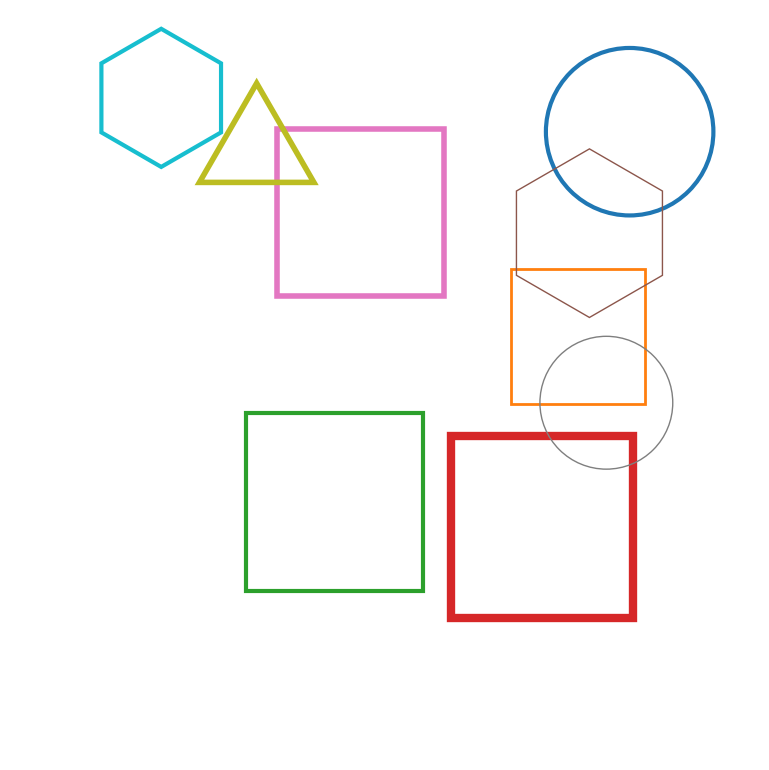[{"shape": "circle", "thickness": 1.5, "radius": 0.54, "center": [0.818, 0.829]}, {"shape": "square", "thickness": 1, "radius": 0.44, "center": [0.751, 0.563]}, {"shape": "square", "thickness": 1.5, "radius": 0.58, "center": [0.434, 0.348]}, {"shape": "square", "thickness": 3, "radius": 0.59, "center": [0.704, 0.316]}, {"shape": "hexagon", "thickness": 0.5, "radius": 0.55, "center": [0.766, 0.697]}, {"shape": "square", "thickness": 2, "radius": 0.54, "center": [0.468, 0.724]}, {"shape": "circle", "thickness": 0.5, "radius": 0.43, "center": [0.787, 0.477]}, {"shape": "triangle", "thickness": 2, "radius": 0.43, "center": [0.333, 0.806]}, {"shape": "hexagon", "thickness": 1.5, "radius": 0.45, "center": [0.209, 0.873]}]